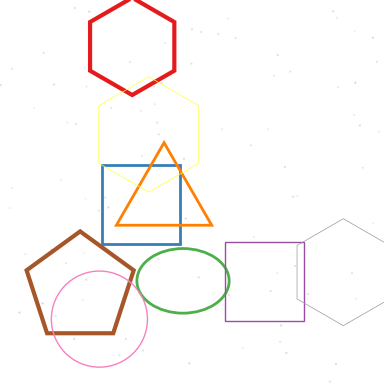[{"shape": "hexagon", "thickness": 3, "radius": 0.63, "center": [0.343, 0.88]}, {"shape": "square", "thickness": 2, "radius": 0.51, "center": [0.366, 0.468]}, {"shape": "oval", "thickness": 2, "radius": 0.6, "center": [0.475, 0.27]}, {"shape": "square", "thickness": 1, "radius": 0.51, "center": [0.687, 0.269]}, {"shape": "triangle", "thickness": 2, "radius": 0.71, "center": [0.426, 0.486]}, {"shape": "hexagon", "thickness": 0.5, "radius": 0.75, "center": [0.386, 0.651]}, {"shape": "pentagon", "thickness": 3, "radius": 0.73, "center": [0.208, 0.253]}, {"shape": "circle", "thickness": 1, "radius": 0.62, "center": [0.258, 0.171]}, {"shape": "hexagon", "thickness": 0.5, "radius": 0.69, "center": [0.892, 0.293]}]